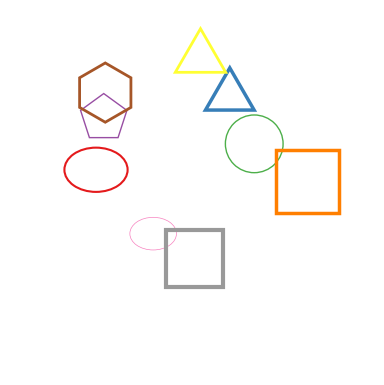[{"shape": "oval", "thickness": 1.5, "radius": 0.41, "center": [0.249, 0.559]}, {"shape": "triangle", "thickness": 2.5, "radius": 0.36, "center": [0.597, 0.751]}, {"shape": "circle", "thickness": 1, "radius": 0.37, "center": [0.66, 0.626]}, {"shape": "pentagon", "thickness": 1, "radius": 0.32, "center": [0.269, 0.694]}, {"shape": "square", "thickness": 2.5, "radius": 0.41, "center": [0.798, 0.528]}, {"shape": "triangle", "thickness": 2, "radius": 0.38, "center": [0.521, 0.85]}, {"shape": "hexagon", "thickness": 2, "radius": 0.38, "center": [0.273, 0.759]}, {"shape": "oval", "thickness": 0.5, "radius": 0.3, "center": [0.398, 0.393]}, {"shape": "square", "thickness": 3, "radius": 0.37, "center": [0.505, 0.329]}]